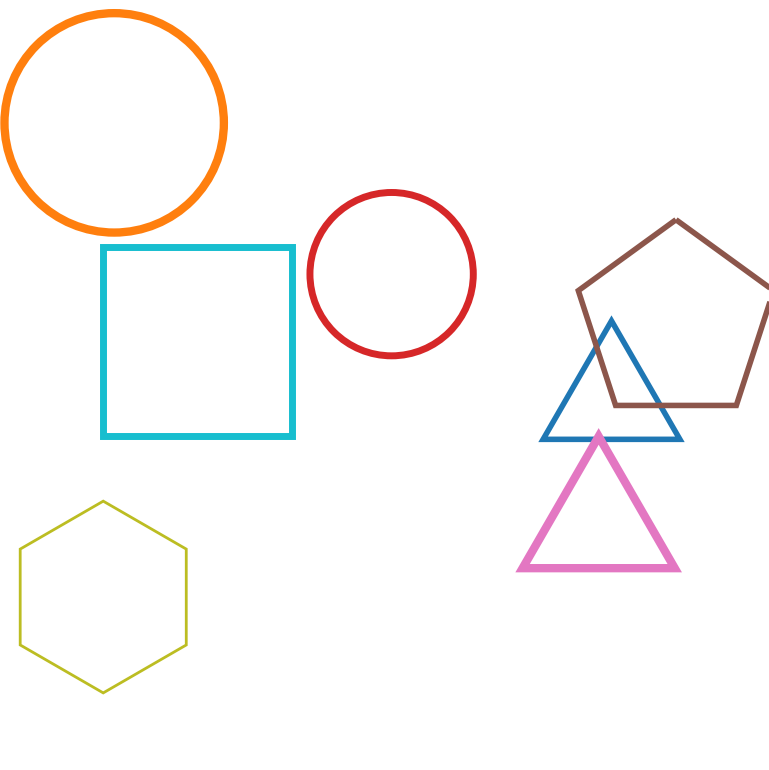[{"shape": "triangle", "thickness": 2, "radius": 0.51, "center": [0.794, 0.481]}, {"shape": "circle", "thickness": 3, "radius": 0.71, "center": [0.148, 0.84]}, {"shape": "circle", "thickness": 2.5, "radius": 0.53, "center": [0.509, 0.644]}, {"shape": "pentagon", "thickness": 2, "radius": 0.67, "center": [0.878, 0.581]}, {"shape": "triangle", "thickness": 3, "radius": 0.57, "center": [0.777, 0.319]}, {"shape": "hexagon", "thickness": 1, "radius": 0.62, "center": [0.134, 0.225]}, {"shape": "square", "thickness": 2.5, "radius": 0.61, "center": [0.257, 0.556]}]